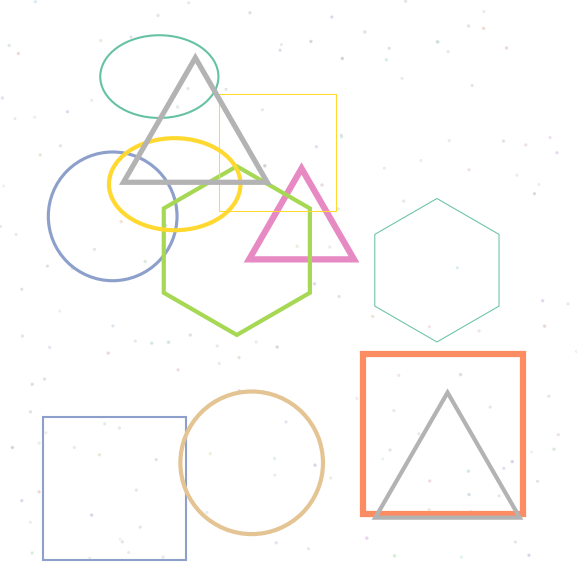[{"shape": "hexagon", "thickness": 0.5, "radius": 0.62, "center": [0.757, 0.531]}, {"shape": "oval", "thickness": 1, "radius": 0.51, "center": [0.276, 0.867]}, {"shape": "square", "thickness": 3, "radius": 0.69, "center": [0.767, 0.247]}, {"shape": "circle", "thickness": 1.5, "radius": 0.56, "center": [0.195, 0.625]}, {"shape": "square", "thickness": 1, "radius": 0.62, "center": [0.198, 0.153]}, {"shape": "triangle", "thickness": 3, "radius": 0.52, "center": [0.522, 0.602]}, {"shape": "hexagon", "thickness": 2, "radius": 0.73, "center": [0.41, 0.565]}, {"shape": "square", "thickness": 0.5, "radius": 0.51, "center": [0.481, 0.735]}, {"shape": "oval", "thickness": 2, "radius": 0.57, "center": [0.303, 0.68]}, {"shape": "circle", "thickness": 2, "radius": 0.62, "center": [0.436, 0.198]}, {"shape": "triangle", "thickness": 2, "radius": 0.72, "center": [0.775, 0.175]}, {"shape": "triangle", "thickness": 2.5, "radius": 0.72, "center": [0.338, 0.755]}]